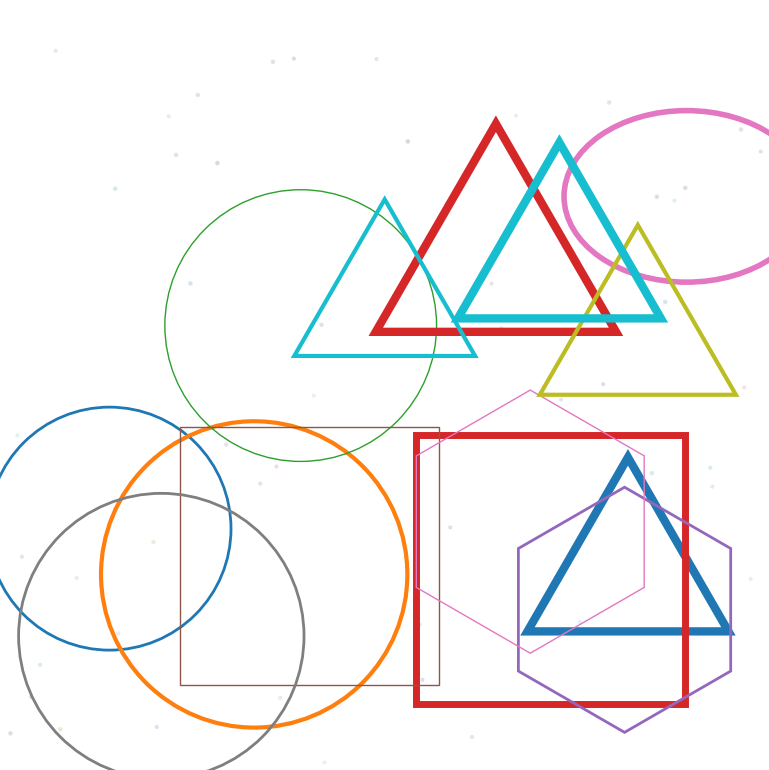[{"shape": "circle", "thickness": 1, "radius": 0.79, "center": [0.142, 0.313]}, {"shape": "triangle", "thickness": 3, "radius": 0.75, "center": [0.816, 0.255]}, {"shape": "circle", "thickness": 1.5, "radius": 0.99, "center": [0.33, 0.254]}, {"shape": "circle", "thickness": 0.5, "radius": 0.88, "center": [0.391, 0.577]}, {"shape": "triangle", "thickness": 3, "radius": 0.9, "center": [0.644, 0.659]}, {"shape": "square", "thickness": 2.5, "radius": 0.87, "center": [0.715, 0.261]}, {"shape": "hexagon", "thickness": 1, "radius": 0.8, "center": [0.811, 0.208]}, {"shape": "square", "thickness": 0.5, "radius": 0.84, "center": [0.402, 0.278]}, {"shape": "hexagon", "thickness": 0.5, "radius": 0.85, "center": [0.689, 0.323]}, {"shape": "oval", "thickness": 2, "radius": 0.8, "center": [0.892, 0.745]}, {"shape": "circle", "thickness": 1, "radius": 0.93, "center": [0.209, 0.174]}, {"shape": "triangle", "thickness": 1.5, "radius": 0.74, "center": [0.828, 0.561]}, {"shape": "triangle", "thickness": 1.5, "radius": 0.68, "center": [0.5, 0.606]}, {"shape": "triangle", "thickness": 3, "radius": 0.76, "center": [0.726, 0.663]}]